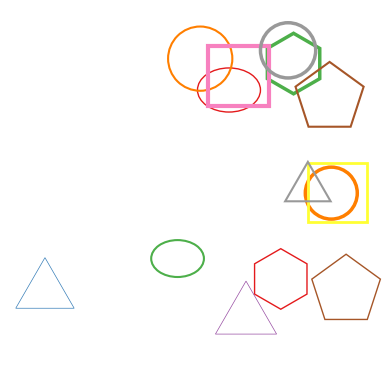[{"shape": "oval", "thickness": 1, "radius": 0.41, "center": [0.595, 0.766]}, {"shape": "hexagon", "thickness": 1, "radius": 0.39, "center": [0.729, 0.275]}, {"shape": "triangle", "thickness": 0.5, "radius": 0.44, "center": [0.117, 0.243]}, {"shape": "oval", "thickness": 1.5, "radius": 0.34, "center": [0.461, 0.328]}, {"shape": "hexagon", "thickness": 2.5, "radius": 0.39, "center": [0.762, 0.835]}, {"shape": "triangle", "thickness": 0.5, "radius": 0.46, "center": [0.639, 0.178]}, {"shape": "circle", "thickness": 1.5, "radius": 0.42, "center": [0.52, 0.848]}, {"shape": "circle", "thickness": 2.5, "radius": 0.34, "center": [0.861, 0.498]}, {"shape": "square", "thickness": 2, "radius": 0.38, "center": [0.876, 0.5]}, {"shape": "pentagon", "thickness": 1, "radius": 0.47, "center": [0.899, 0.246]}, {"shape": "pentagon", "thickness": 1.5, "radius": 0.47, "center": [0.856, 0.746]}, {"shape": "square", "thickness": 3, "radius": 0.39, "center": [0.619, 0.803]}, {"shape": "triangle", "thickness": 1.5, "radius": 0.34, "center": [0.8, 0.511]}, {"shape": "circle", "thickness": 2.5, "radius": 0.36, "center": [0.748, 0.869]}]